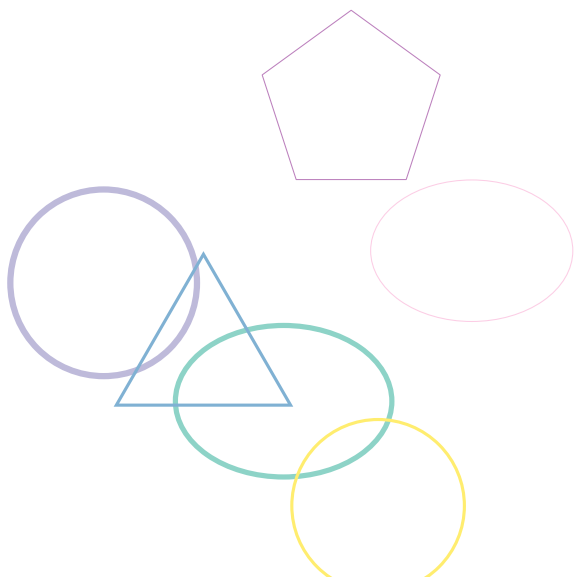[{"shape": "oval", "thickness": 2.5, "radius": 0.94, "center": [0.491, 0.304]}, {"shape": "circle", "thickness": 3, "radius": 0.81, "center": [0.18, 0.509]}, {"shape": "triangle", "thickness": 1.5, "radius": 0.87, "center": [0.352, 0.385]}, {"shape": "oval", "thickness": 0.5, "radius": 0.88, "center": [0.817, 0.565]}, {"shape": "pentagon", "thickness": 0.5, "radius": 0.81, "center": [0.608, 0.819]}, {"shape": "circle", "thickness": 1.5, "radius": 0.75, "center": [0.655, 0.123]}]